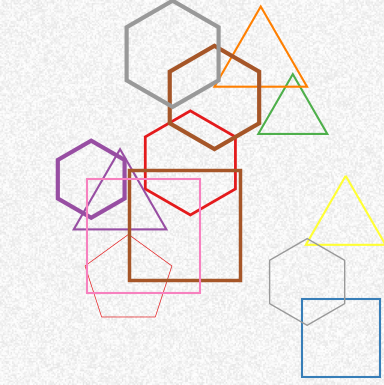[{"shape": "pentagon", "thickness": 0.5, "radius": 0.59, "center": [0.334, 0.273]}, {"shape": "hexagon", "thickness": 2, "radius": 0.68, "center": [0.494, 0.577]}, {"shape": "square", "thickness": 1.5, "radius": 0.51, "center": [0.885, 0.123]}, {"shape": "triangle", "thickness": 1.5, "radius": 0.52, "center": [0.761, 0.704]}, {"shape": "hexagon", "thickness": 3, "radius": 0.5, "center": [0.237, 0.534]}, {"shape": "triangle", "thickness": 1.5, "radius": 0.69, "center": [0.312, 0.474]}, {"shape": "triangle", "thickness": 1.5, "radius": 0.69, "center": [0.677, 0.844]}, {"shape": "triangle", "thickness": 1.5, "radius": 0.6, "center": [0.898, 0.424]}, {"shape": "hexagon", "thickness": 3, "radius": 0.67, "center": [0.557, 0.747]}, {"shape": "square", "thickness": 2.5, "radius": 0.72, "center": [0.478, 0.416]}, {"shape": "square", "thickness": 1.5, "radius": 0.73, "center": [0.373, 0.387]}, {"shape": "hexagon", "thickness": 1, "radius": 0.56, "center": [0.798, 0.268]}, {"shape": "hexagon", "thickness": 3, "radius": 0.69, "center": [0.448, 0.86]}]